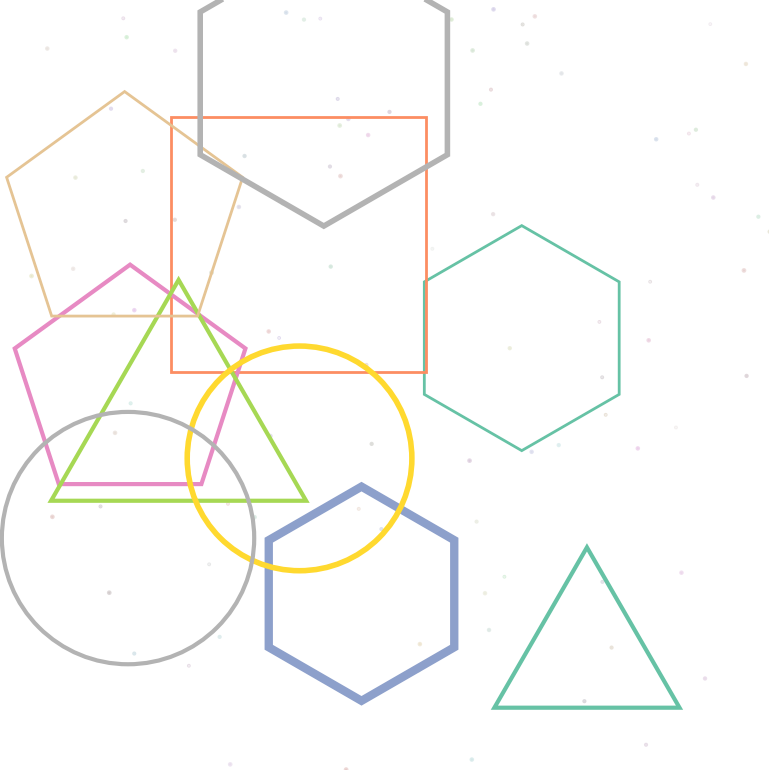[{"shape": "hexagon", "thickness": 1, "radius": 0.73, "center": [0.678, 0.561]}, {"shape": "triangle", "thickness": 1.5, "radius": 0.69, "center": [0.762, 0.15]}, {"shape": "square", "thickness": 1, "radius": 0.83, "center": [0.388, 0.682]}, {"shape": "hexagon", "thickness": 3, "radius": 0.7, "center": [0.469, 0.229]}, {"shape": "pentagon", "thickness": 1.5, "radius": 0.79, "center": [0.169, 0.499]}, {"shape": "triangle", "thickness": 1.5, "radius": 0.96, "center": [0.232, 0.445]}, {"shape": "circle", "thickness": 2, "radius": 0.73, "center": [0.389, 0.405]}, {"shape": "pentagon", "thickness": 1, "radius": 0.81, "center": [0.162, 0.72]}, {"shape": "circle", "thickness": 1.5, "radius": 0.82, "center": [0.166, 0.301]}, {"shape": "hexagon", "thickness": 2, "radius": 0.93, "center": [0.421, 0.892]}]